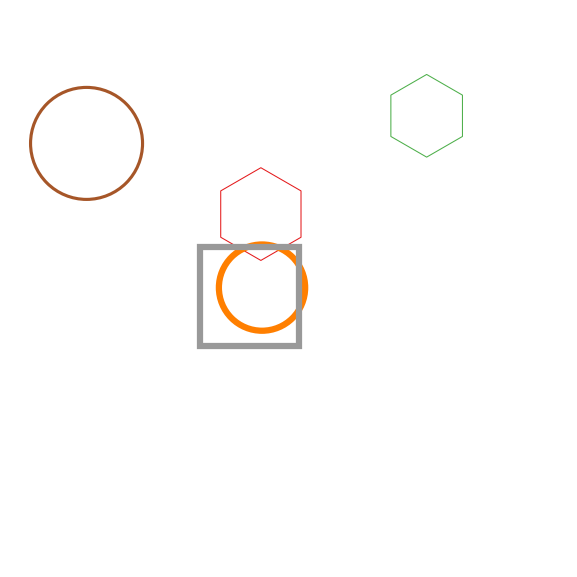[{"shape": "hexagon", "thickness": 0.5, "radius": 0.4, "center": [0.452, 0.628]}, {"shape": "hexagon", "thickness": 0.5, "radius": 0.36, "center": [0.739, 0.799]}, {"shape": "circle", "thickness": 3, "radius": 0.37, "center": [0.454, 0.501]}, {"shape": "circle", "thickness": 1.5, "radius": 0.48, "center": [0.15, 0.751]}, {"shape": "square", "thickness": 3, "radius": 0.43, "center": [0.432, 0.486]}]